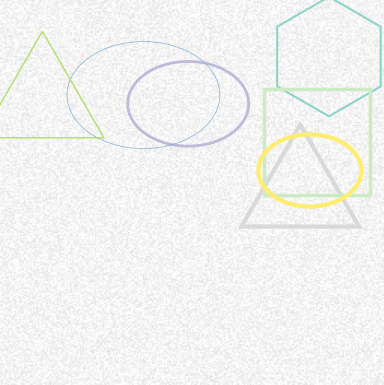[{"shape": "hexagon", "thickness": 1.5, "radius": 0.78, "center": [0.854, 0.853]}, {"shape": "oval", "thickness": 2, "radius": 0.79, "center": [0.489, 0.73]}, {"shape": "oval", "thickness": 0.5, "radius": 0.99, "center": [0.372, 0.753]}, {"shape": "triangle", "thickness": 1, "radius": 0.92, "center": [0.11, 0.734]}, {"shape": "triangle", "thickness": 3, "radius": 0.88, "center": [0.78, 0.5]}, {"shape": "square", "thickness": 2.5, "radius": 0.69, "center": [0.824, 0.632]}, {"shape": "oval", "thickness": 3, "radius": 0.67, "center": [0.805, 0.557]}]